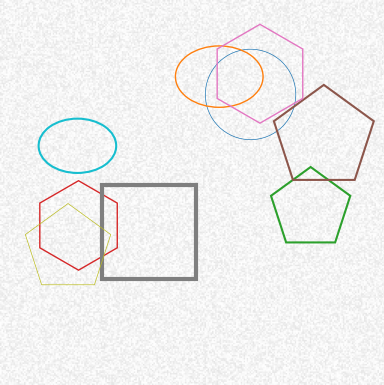[{"shape": "circle", "thickness": 0.5, "radius": 0.59, "center": [0.651, 0.755]}, {"shape": "oval", "thickness": 1, "radius": 0.57, "center": [0.569, 0.801]}, {"shape": "pentagon", "thickness": 1.5, "radius": 0.54, "center": [0.807, 0.458]}, {"shape": "hexagon", "thickness": 1, "radius": 0.58, "center": [0.204, 0.414]}, {"shape": "pentagon", "thickness": 1.5, "radius": 0.68, "center": [0.841, 0.643]}, {"shape": "hexagon", "thickness": 1, "radius": 0.64, "center": [0.675, 0.808]}, {"shape": "square", "thickness": 3, "radius": 0.61, "center": [0.387, 0.398]}, {"shape": "pentagon", "thickness": 0.5, "radius": 0.58, "center": [0.177, 0.355]}, {"shape": "oval", "thickness": 1.5, "radius": 0.5, "center": [0.201, 0.621]}]